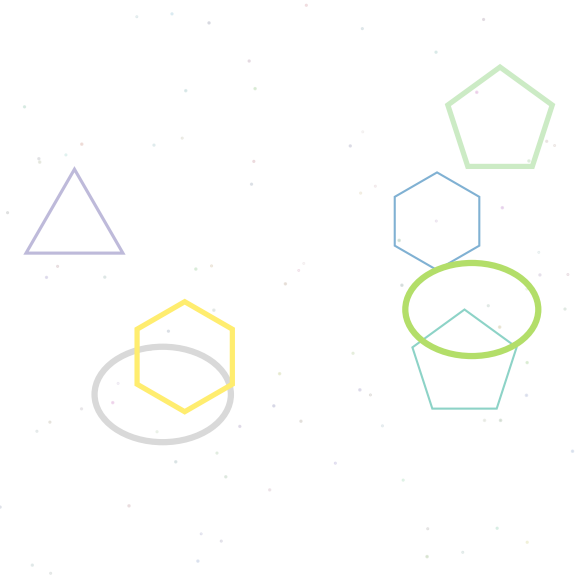[{"shape": "pentagon", "thickness": 1, "radius": 0.47, "center": [0.804, 0.368]}, {"shape": "triangle", "thickness": 1.5, "radius": 0.48, "center": [0.129, 0.609]}, {"shape": "hexagon", "thickness": 1, "radius": 0.42, "center": [0.757, 0.616]}, {"shape": "oval", "thickness": 3, "radius": 0.58, "center": [0.817, 0.463]}, {"shape": "oval", "thickness": 3, "radius": 0.59, "center": [0.282, 0.316]}, {"shape": "pentagon", "thickness": 2.5, "radius": 0.48, "center": [0.866, 0.788]}, {"shape": "hexagon", "thickness": 2.5, "radius": 0.48, "center": [0.32, 0.381]}]